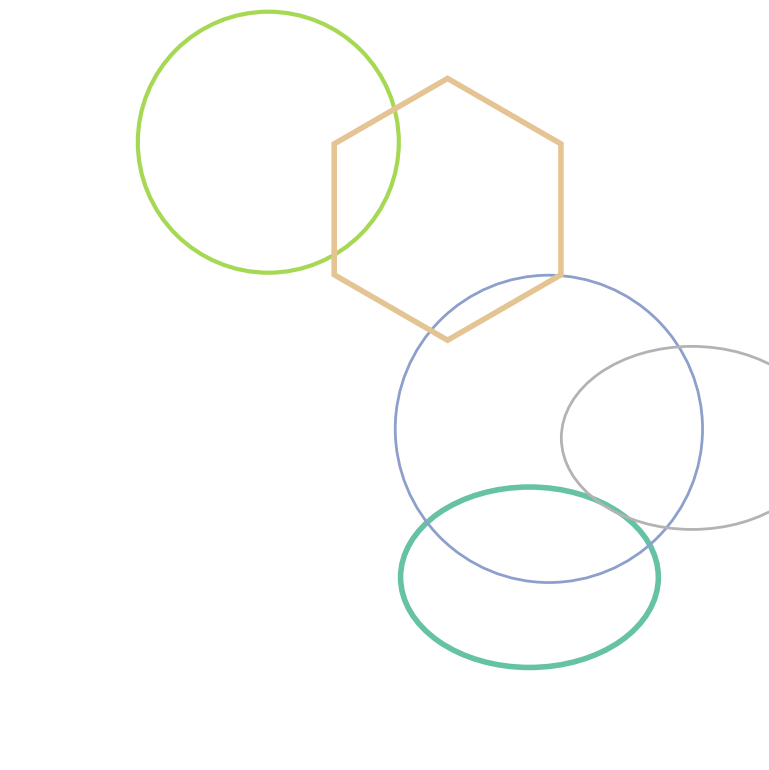[{"shape": "oval", "thickness": 2, "radius": 0.84, "center": [0.688, 0.25]}, {"shape": "circle", "thickness": 1, "radius": 1.0, "center": [0.713, 0.443]}, {"shape": "circle", "thickness": 1.5, "radius": 0.85, "center": [0.348, 0.815]}, {"shape": "hexagon", "thickness": 2, "radius": 0.85, "center": [0.581, 0.728]}, {"shape": "oval", "thickness": 1, "radius": 0.85, "center": [0.899, 0.431]}]